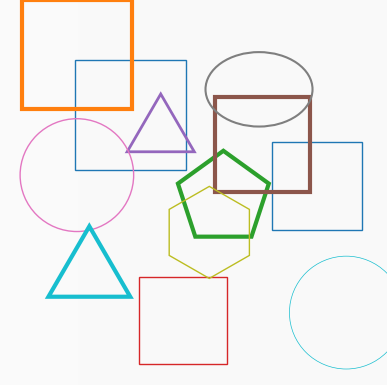[{"shape": "square", "thickness": 1, "radius": 0.71, "center": [0.337, 0.701]}, {"shape": "square", "thickness": 1, "radius": 0.58, "center": [0.818, 0.517]}, {"shape": "square", "thickness": 3, "radius": 0.71, "center": [0.199, 0.859]}, {"shape": "pentagon", "thickness": 3, "radius": 0.62, "center": [0.576, 0.485]}, {"shape": "square", "thickness": 1, "radius": 0.57, "center": [0.473, 0.167]}, {"shape": "triangle", "thickness": 2, "radius": 0.5, "center": [0.415, 0.656]}, {"shape": "square", "thickness": 3, "radius": 0.62, "center": [0.677, 0.624]}, {"shape": "circle", "thickness": 1, "radius": 0.73, "center": [0.198, 0.545]}, {"shape": "oval", "thickness": 1.5, "radius": 0.69, "center": [0.668, 0.768]}, {"shape": "hexagon", "thickness": 1, "radius": 0.6, "center": [0.54, 0.396]}, {"shape": "triangle", "thickness": 3, "radius": 0.61, "center": [0.231, 0.29]}, {"shape": "circle", "thickness": 0.5, "radius": 0.73, "center": [0.894, 0.188]}]